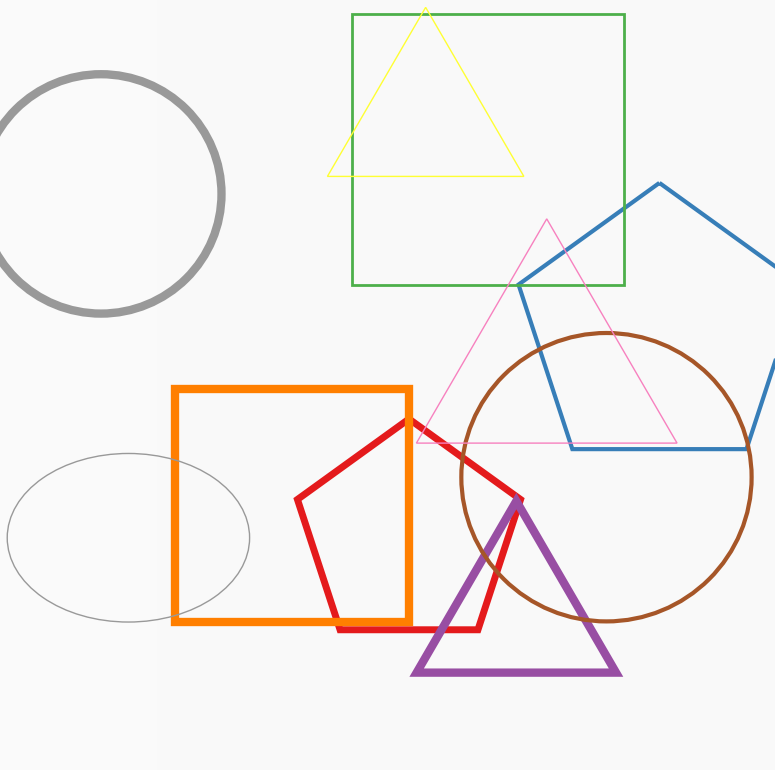[{"shape": "pentagon", "thickness": 2.5, "radius": 0.76, "center": [0.528, 0.305]}, {"shape": "pentagon", "thickness": 1.5, "radius": 0.96, "center": [0.851, 0.571]}, {"shape": "square", "thickness": 1, "radius": 0.88, "center": [0.63, 0.805]}, {"shape": "triangle", "thickness": 3, "radius": 0.74, "center": [0.666, 0.201]}, {"shape": "square", "thickness": 3, "radius": 0.76, "center": [0.377, 0.344]}, {"shape": "triangle", "thickness": 0.5, "radius": 0.73, "center": [0.549, 0.844]}, {"shape": "circle", "thickness": 1.5, "radius": 0.94, "center": [0.783, 0.38]}, {"shape": "triangle", "thickness": 0.5, "radius": 0.97, "center": [0.705, 0.522]}, {"shape": "oval", "thickness": 0.5, "radius": 0.78, "center": [0.166, 0.302]}, {"shape": "circle", "thickness": 3, "radius": 0.78, "center": [0.13, 0.748]}]